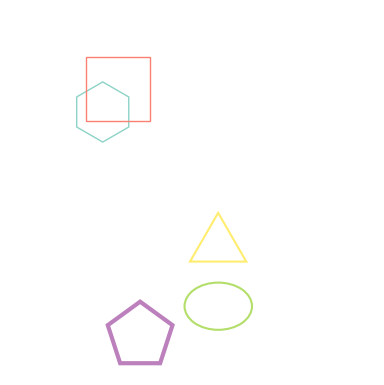[{"shape": "hexagon", "thickness": 1, "radius": 0.39, "center": [0.267, 0.709]}, {"shape": "square", "thickness": 1, "radius": 0.42, "center": [0.307, 0.769]}, {"shape": "oval", "thickness": 1.5, "radius": 0.44, "center": [0.567, 0.205]}, {"shape": "pentagon", "thickness": 3, "radius": 0.44, "center": [0.364, 0.128]}, {"shape": "triangle", "thickness": 1.5, "radius": 0.42, "center": [0.567, 0.363]}]